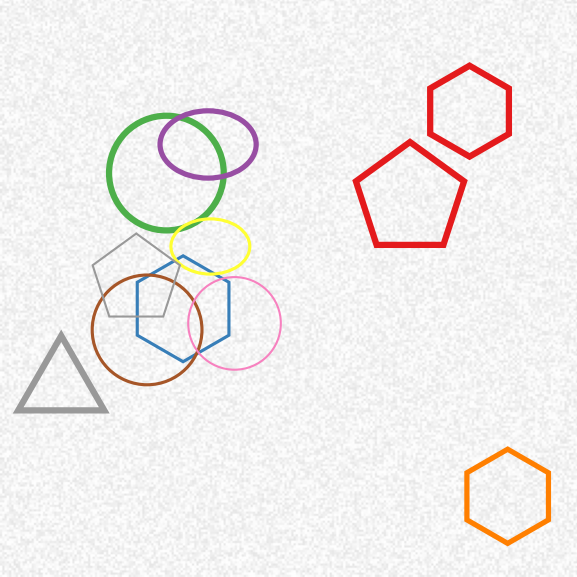[{"shape": "hexagon", "thickness": 3, "radius": 0.39, "center": [0.813, 0.807]}, {"shape": "pentagon", "thickness": 3, "radius": 0.49, "center": [0.71, 0.655]}, {"shape": "hexagon", "thickness": 1.5, "radius": 0.46, "center": [0.317, 0.464]}, {"shape": "circle", "thickness": 3, "radius": 0.5, "center": [0.288, 0.699]}, {"shape": "oval", "thickness": 2.5, "radius": 0.42, "center": [0.36, 0.749]}, {"shape": "hexagon", "thickness": 2.5, "radius": 0.41, "center": [0.879, 0.14]}, {"shape": "oval", "thickness": 1.5, "radius": 0.34, "center": [0.364, 0.572]}, {"shape": "circle", "thickness": 1.5, "radius": 0.48, "center": [0.255, 0.428]}, {"shape": "circle", "thickness": 1, "radius": 0.4, "center": [0.406, 0.439]}, {"shape": "triangle", "thickness": 3, "radius": 0.43, "center": [0.106, 0.332]}, {"shape": "pentagon", "thickness": 1, "radius": 0.4, "center": [0.236, 0.515]}]